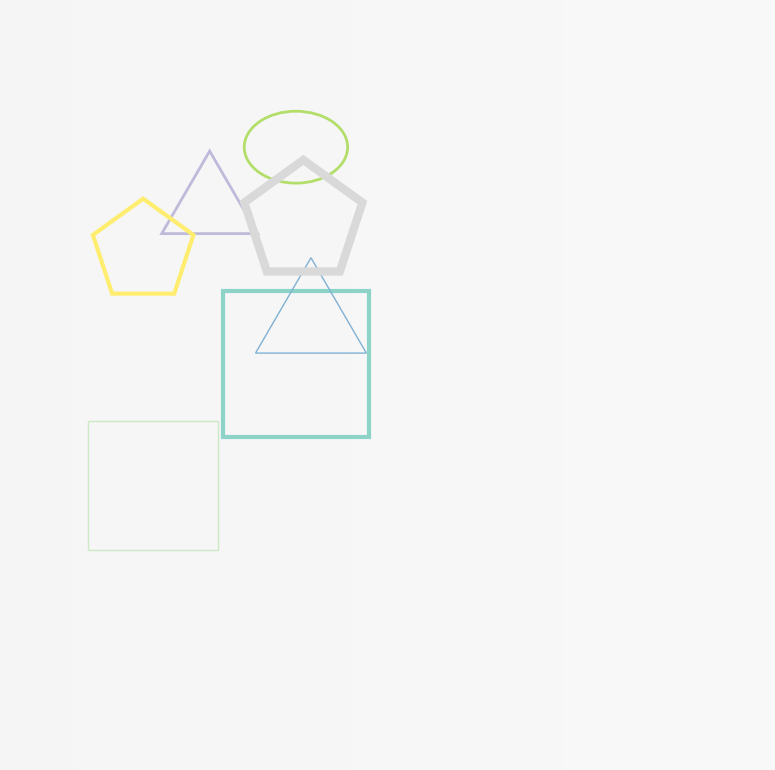[{"shape": "square", "thickness": 1.5, "radius": 0.47, "center": [0.382, 0.527]}, {"shape": "triangle", "thickness": 1, "radius": 0.36, "center": [0.271, 0.732]}, {"shape": "triangle", "thickness": 0.5, "radius": 0.41, "center": [0.401, 0.583]}, {"shape": "oval", "thickness": 1, "radius": 0.33, "center": [0.382, 0.809]}, {"shape": "pentagon", "thickness": 3, "radius": 0.4, "center": [0.391, 0.712]}, {"shape": "square", "thickness": 0.5, "radius": 0.42, "center": [0.197, 0.369]}, {"shape": "pentagon", "thickness": 1.5, "radius": 0.34, "center": [0.185, 0.674]}]